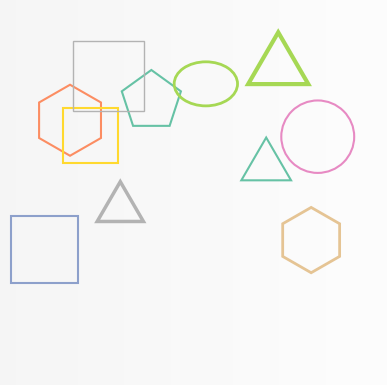[{"shape": "triangle", "thickness": 1.5, "radius": 0.37, "center": [0.687, 0.569]}, {"shape": "pentagon", "thickness": 1.5, "radius": 0.4, "center": [0.391, 0.738]}, {"shape": "hexagon", "thickness": 1.5, "radius": 0.46, "center": [0.181, 0.688]}, {"shape": "square", "thickness": 1.5, "radius": 0.43, "center": [0.115, 0.353]}, {"shape": "circle", "thickness": 1.5, "radius": 0.47, "center": [0.82, 0.645]}, {"shape": "triangle", "thickness": 3, "radius": 0.45, "center": [0.718, 0.826]}, {"shape": "oval", "thickness": 2, "radius": 0.41, "center": [0.531, 0.782]}, {"shape": "square", "thickness": 1.5, "radius": 0.36, "center": [0.233, 0.648]}, {"shape": "hexagon", "thickness": 2, "radius": 0.42, "center": [0.803, 0.376]}, {"shape": "triangle", "thickness": 2.5, "radius": 0.34, "center": [0.31, 0.459]}, {"shape": "square", "thickness": 1, "radius": 0.46, "center": [0.279, 0.802]}]